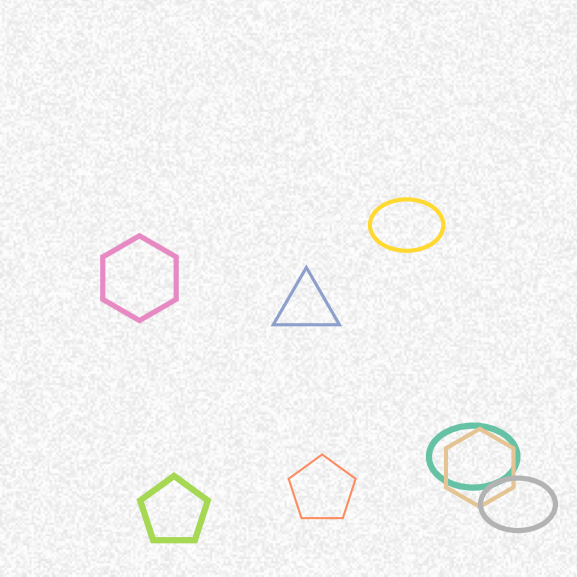[{"shape": "oval", "thickness": 3, "radius": 0.38, "center": [0.819, 0.208]}, {"shape": "pentagon", "thickness": 1, "radius": 0.3, "center": [0.558, 0.151]}, {"shape": "triangle", "thickness": 1.5, "radius": 0.33, "center": [0.53, 0.47]}, {"shape": "hexagon", "thickness": 2.5, "radius": 0.37, "center": [0.242, 0.517]}, {"shape": "pentagon", "thickness": 3, "radius": 0.31, "center": [0.301, 0.113]}, {"shape": "oval", "thickness": 2, "radius": 0.32, "center": [0.704, 0.609]}, {"shape": "hexagon", "thickness": 2, "radius": 0.34, "center": [0.831, 0.189]}, {"shape": "oval", "thickness": 2.5, "radius": 0.32, "center": [0.897, 0.126]}]